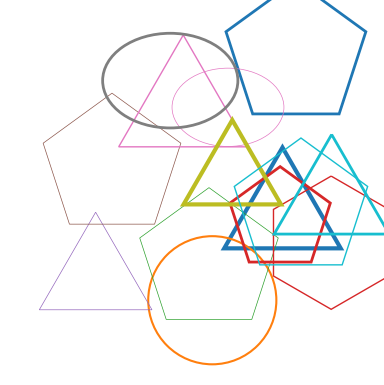[{"shape": "triangle", "thickness": 3, "radius": 0.87, "center": [0.734, 0.442]}, {"shape": "pentagon", "thickness": 2, "radius": 0.95, "center": [0.769, 0.859]}, {"shape": "circle", "thickness": 1.5, "radius": 0.83, "center": [0.551, 0.22]}, {"shape": "pentagon", "thickness": 0.5, "radius": 0.95, "center": [0.543, 0.323]}, {"shape": "hexagon", "thickness": 1, "radius": 0.87, "center": [0.86, 0.37]}, {"shape": "pentagon", "thickness": 2, "radius": 0.69, "center": [0.728, 0.43]}, {"shape": "triangle", "thickness": 0.5, "radius": 0.84, "center": [0.248, 0.28]}, {"shape": "pentagon", "thickness": 0.5, "radius": 0.94, "center": [0.291, 0.57]}, {"shape": "triangle", "thickness": 1, "radius": 0.97, "center": [0.476, 0.715]}, {"shape": "oval", "thickness": 0.5, "radius": 0.73, "center": [0.592, 0.721]}, {"shape": "oval", "thickness": 2, "radius": 0.88, "center": [0.442, 0.791]}, {"shape": "triangle", "thickness": 3, "radius": 0.73, "center": [0.603, 0.542]}, {"shape": "pentagon", "thickness": 1, "radius": 0.91, "center": [0.782, 0.459]}, {"shape": "triangle", "thickness": 2, "radius": 0.86, "center": [0.861, 0.478]}]